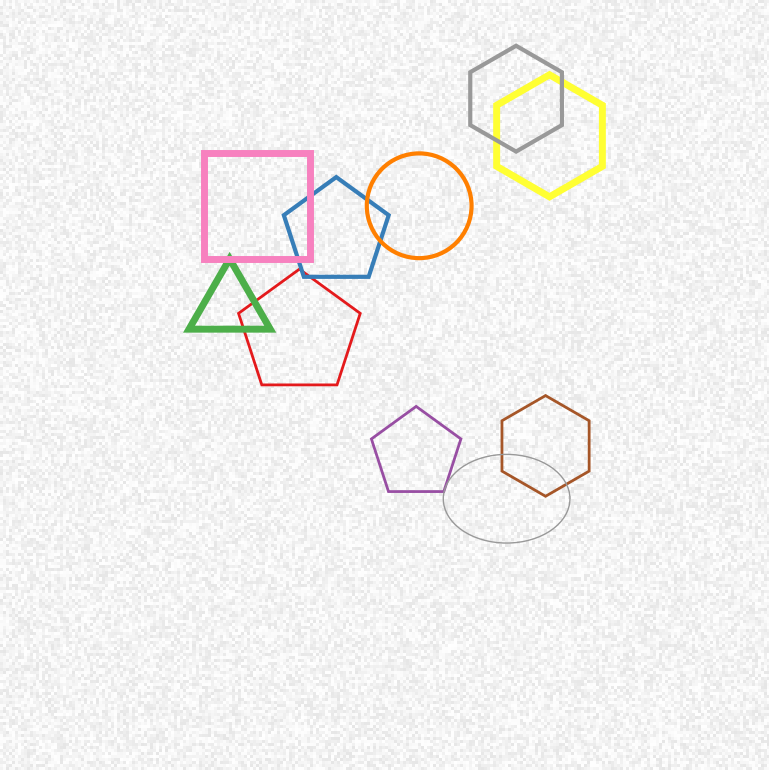[{"shape": "pentagon", "thickness": 1, "radius": 0.42, "center": [0.389, 0.567]}, {"shape": "pentagon", "thickness": 1.5, "radius": 0.36, "center": [0.437, 0.698]}, {"shape": "triangle", "thickness": 2.5, "radius": 0.3, "center": [0.298, 0.603]}, {"shape": "pentagon", "thickness": 1, "radius": 0.31, "center": [0.54, 0.411]}, {"shape": "circle", "thickness": 1.5, "radius": 0.34, "center": [0.544, 0.733]}, {"shape": "hexagon", "thickness": 2.5, "radius": 0.4, "center": [0.714, 0.824]}, {"shape": "hexagon", "thickness": 1, "radius": 0.33, "center": [0.709, 0.421]}, {"shape": "square", "thickness": 2.5, "radius": 0.34, "center": [0.334, 0.732]}, {"shape": "oval", "thickness": 0.5, "radius": 0.41, "center": [0.658, 0.352]}, {"shape": "hexagon", "thickness": 1.5, "radius": 0.34, "center": [0.67, 0.872]}]